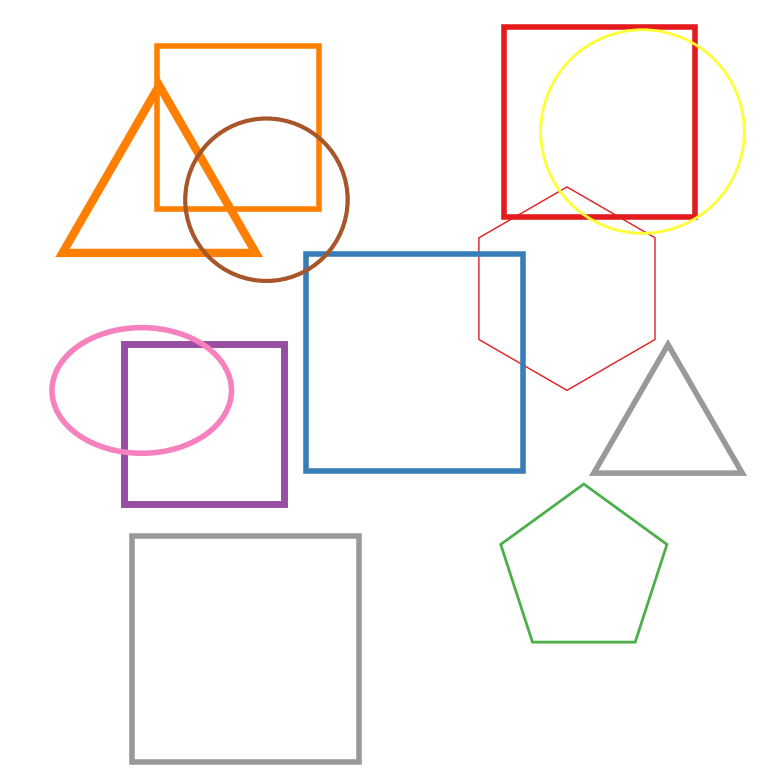[{"shape": "hexagon", "thickness": 0.5, "radius": 0.66, "center": [0.736, 0.625]}, {"shape": "square", "thickness": 2, "radius": 0.62, "center": [0.778, 0.842]}, {"shape": "square", "thickness": 2, "radius": 0.71, "center": [0.538, 0.529]}, {"shape": "pentagon", "thickness": 1, "radius": 0.57, "center": [0.758, 0.258]}, {"shape": "square", "thickness": 2.5, "radius": 0.52, "center": [0.265, 0.449]}, {"shape": "triangle", "thickness": 3, "radius": 0.72, "center": [0.207, 0.744]}, {"shape": "square", "thickness": 2, "radius": 0.53, "center": [0.309, 0.834]}, {"shape": "circle", "thickness": 1, "radius": 0.66, "center": [0.834, 0.829]}, {"shape": "circle", "thickness": 1.5, "radius": 0.53, "center": [0.346, 0.741]}, {"shape": "oval", "thickness": 2, "radius": 0.58, "center": [0.184, 0.493]}, {"shape": "square", "thickness": 2, "radius": 0.74, "center": [0.319, 0.157]}, {"shape": "triangle", "thickness": 2, "radius": 0.56, "center": [0.868, 0.441]}]